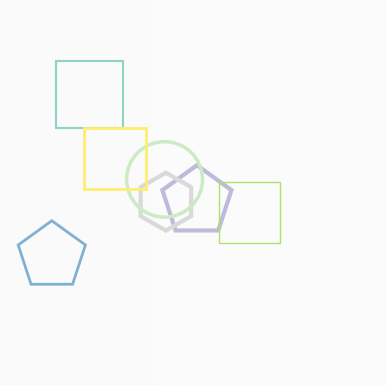[{"shape": "square", "thickness": 1.5, "radius": 0.43, "center": [0.232, 0.755]}, {"shape": "pentagon", "thickness": 3, "radius": 0.47, "center": [0.508, 0.477]}, {"shape": "pentagon", "thickness": 2, "radius": 0.46, "center": [0.134, 0.335]}, {"shape": "square", "thickness": 1, "radius": 0.4, "center": [0.644, 0.448]}, {"shape": "hexagon", "thickness": 3, "radius": 0.38, "center": [0.428, 0.476]}, {"shape": "circle", "thickness": 2.5, "radius": 0.49, "center": [0.425, 0.534]}, {"shape": "square", "thickness": 2, "radius": 0.4, "center": [0.297, 0.589]}]